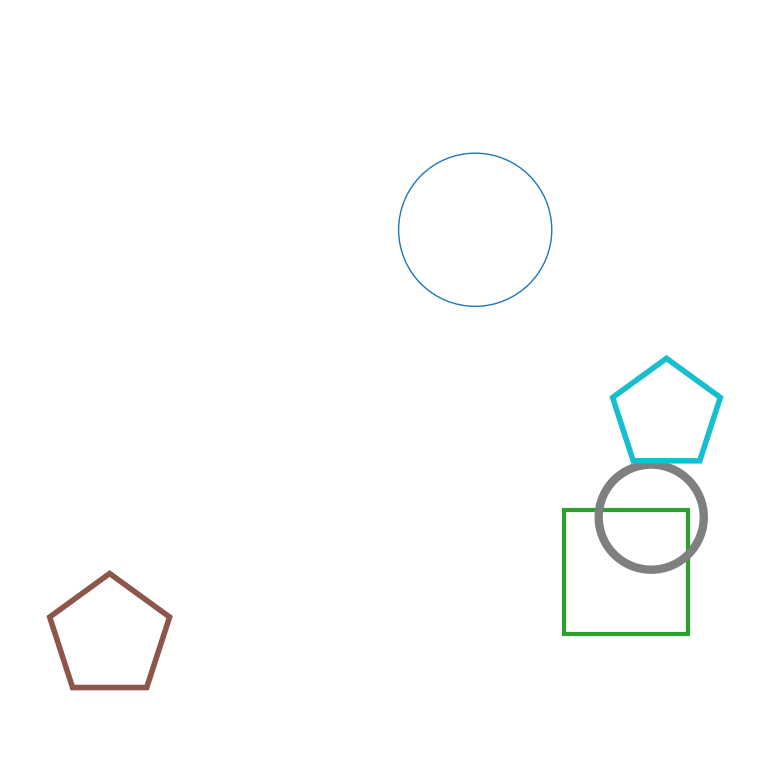[{"shape": "circle", "thickness": 0.5, "radius": 0.5, "center": [0.617, 0.702]}, {"shape": "square", "thickness": 1.5, "radius": 0.4, "center": [0.813, 0.257]}, {"shape": "pentagon", "thickness": 2, "radius": 0.41, "center": [0.142, 0.173]}, {"shape": "circle", "thickness": 3, "radius": 0.34, "center": [0.846, 0.328]}, {"shape": "pentagon", "thickness": 2, "radius": 0.37, "center": [0.866, 0.461]}]